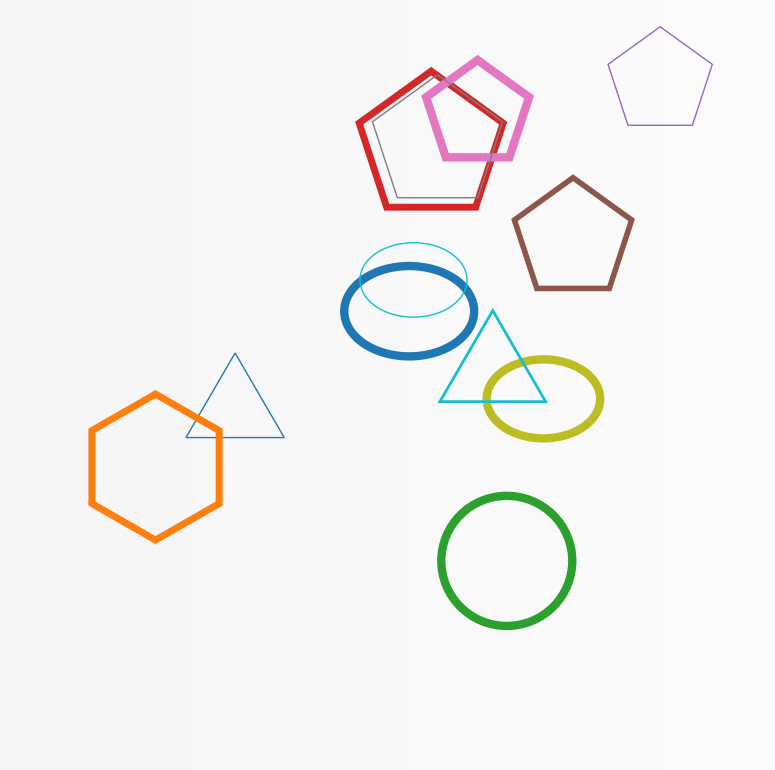[{"shape": "triangle", "thickness": 0.5, "radius": 0.37, "center": [0.303, 0.468]}, {"shape": "oval", "thickness": 3, "radius": 0.42, "center": [0.528, 0.596]}, {"shape": "hexagon", "thickness": 2.5, "radius": 0.47, "center": [0.201, 0.393]}, {"shape": "circle", "thickness": 3, "radius": 0.42, "center": [0.654, 0.272]}, {"shape": "pentagon", "thickness": 2.5, "radius": 0.49, "center": [0.556, 0.81]}, {"shape": "pentagon", "thickness": 0.5, "radius": 0.35, "center": [0.852, 0.895]}, {"shape": "pentagon", "thickness": 2, "radius": 0.4, "center": [0.739, 0.69]}, {"shape": "pentagon", "thickness": 3, "radius": 0.35, "center": [0.616, 0.852]}, {"shape": "pentagon", "thickness": 0.5, "radius": 0.44, "center": [0.565, 0.815]}, {"shape": "oval", "thickness": 3, "radius": 0.37, "center": [0.701, 0.482]}, {"shape": "triangle", "thickness": 1, "radius": 0.39, "center": [0.636, 0.518]}, {"shape": "oval", "thickness": 0.5, "radius": 0.35, "center": [0.533, 0.636]}]